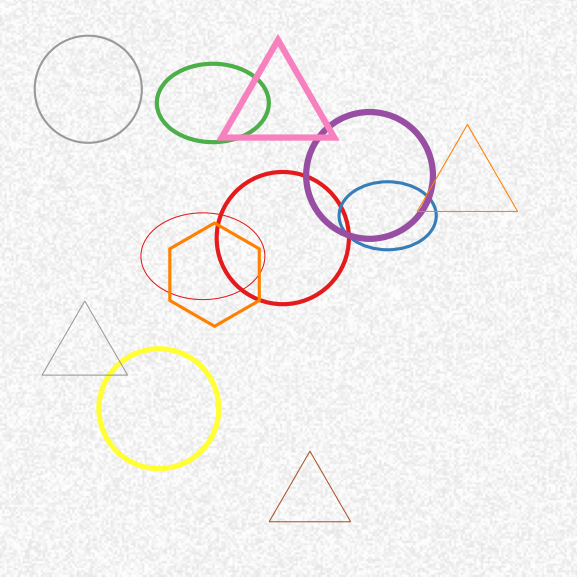[{"shape": "circle", "thickness": 2, "radius": 0.57, "center": [0.49, 0.587]}, {"shape": "oval", "thickness": 0.5, "radius": 0.54, "center": [0.351, 0.555]}, {"shape": "oval", "thickness": 1.5, "radius": 0.42, "center": [0.671, 0.626]}, {"shape": "oval", "thickness": 2, "radius": 0.48, "center": [0.369, 0.821]}, {"shape": "circle", "thickness": 3, "radius": 0.55, "center": [0.64, 0.695]}, {"shape": "hexagon", "thickness": 1.5, "radius": 0.45, "center": [0.372, 0.524]}, {"shape": "triangle", "thickness": 0.5, "radius": 0.5, "center": [0.809, 0.683]}, {"shape": "circle", "thickness": 2.5, "radius": 0.52, "center": [0.275, 0.291]}, {"shape": "triangle", "thickness": 0.5, "radius": 0.41, "center": [0.537, 0.136]}, {"shape": "triangle", "thickness": 3, "radius": 0.56, "center": [0.481, 0.817]}, {"shape": "circle", "thickness": 1, "radius": 0.46, "center": [0.153, 0.845]}, {"shape": "triangle", "thickness": 0.5, "radius": 0.43, "center": [0.147, 0.392]}]